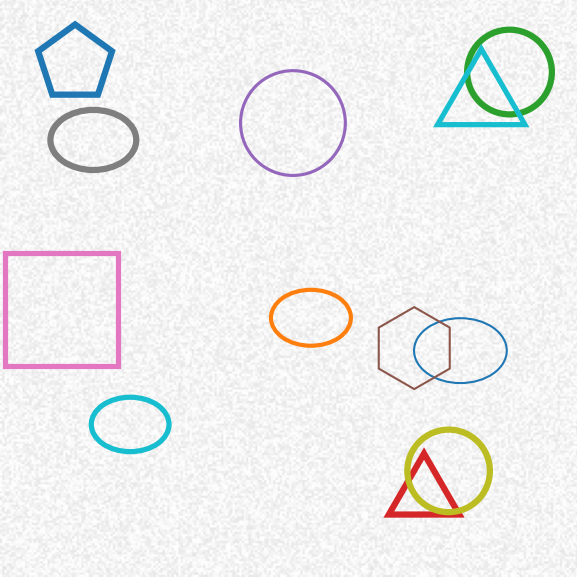[{"shape": "pentagon", "thickness": 3, "radius": 0.34, "center": [0.13, 0.89]}, {"shape": "oval", "thickness": 1, "radius": 0.4, "center": [0.797, 0.392]}, {"shape": "oval", "thickness": 2, "radius": 0.35, "center": [0.538, 0.449]}, {"shape": "circle", "thickness": 3, "radius": 0.37, "center": [0.882, 0.874]}, {"shape": "triangle", "thickness": 3, "radius": 0.35, "center": [0.734, 0.143]}, {"shape": "circle", "thickness": 1.5, "radius": 0.45, "center": [0.507, 0.786]}, {"shape": "hexagon", "thickness": 1, "radius": 0.35, "center": [0.717, 0.396]}, {"shape": "square", "thickness": 2.5, "radius": 0.49, "center": [0.107, 0.464]}, {"shape": "oval", "thickness": 3, "radius": 0.37, "center": [0.162, 0.757]}, {"shape": "circle", "thickness": 3, "radius": 0.36, "center": [0.777, 0.184]}, {"shape": "oval", "thickness": 2.5, "radius": 0.34, "center": [0.225, 0.264]}, {"shape": "triangle", "thickness": 2.5, "radius": 0.44, "center": [0.833, 0.827]}]